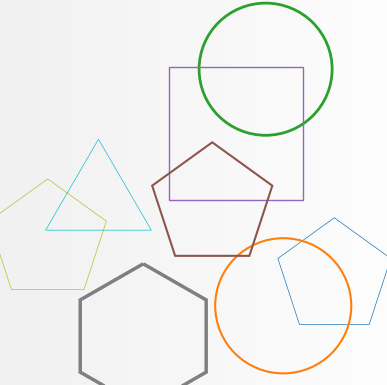[{"shape": "pentagon", "thickness": 0.5, "radius": 0.77, "center": [0.863, 0.281]}, {"shape": "circle", "thickness": 1.5, "radius": 0.88, "center": [0.731, 0.206]}, {"shape": "circle", "thickness": 2, "radius": 0.86, "center": [0.685, 0.82]}, {"shape": "square", "thickness": 1, "radius": 0.87, "center": [0.609, 0.653]}, {"shape": "pentagon", "thickness": 1.5, "radius": 0.82, "center": [0.548, 0.467]}, {"shape": "hexagon", "thickness": 2.5, "radius": 0.94, "center": [0.37, 0.127]}, {"shape": "pentagon", "thickness": 0.5, "radius": 0.8, "center": [0.123, 0.376]}, {"shape": "triangle", "thickness": 0.5, "radius": 0.79, "center": [0.254, 0.481]}]